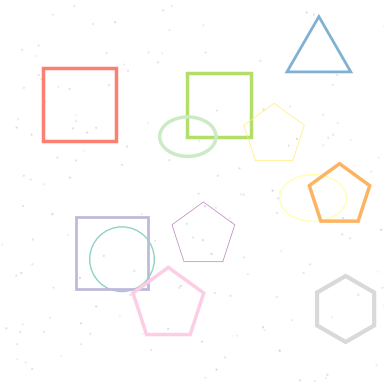[{"shape": "circle", "thickness": 1, "radius": 0.42, "center": [0.317, 0.327]}, {"shape": "oval", "thickness": 1, "radius": 0.43, "center": [0.813, 0.486]}, {"shape": "square", "thickness": 2, "radius": 0.47, "center": [0.29, 0.342]}, {"shape": "square", "thickness": 2.5, "radius": 0.48, "center": [0.207, 0.729]}, {"shape": "triangle", "thickness": 2, "radius": 0.48, "center": [0.828, 0.861]}, {"shape": "pentagon", "thickness": 2.5, "radius": 0.41, "center": [0.882, 0.492]}, {"shape": "square", "thickness": 2.5, "radius": 0.42, "center": [0.569, 0.726]}, {"shape": "pentagon", "thickness": 2.5, "radius": 0.48, "center": [0.437, 0.209]}, {"shape": "hexagon", "thickness": 3, "radius": 0.43, "center": [0.898, 0.197]}, {"shape": "pentagon", "thickness": 0.5, "radius": 0.43, "center": [0.528, 0.39]}, {"shape": "oval", "thickness": 2.5, "radius": 0.37, "center": [0.488, 0.645]}, {"shape": "pentagon", "thickness": 0.5, "radius": 0.41, "center": [0.712, 0.649]}]